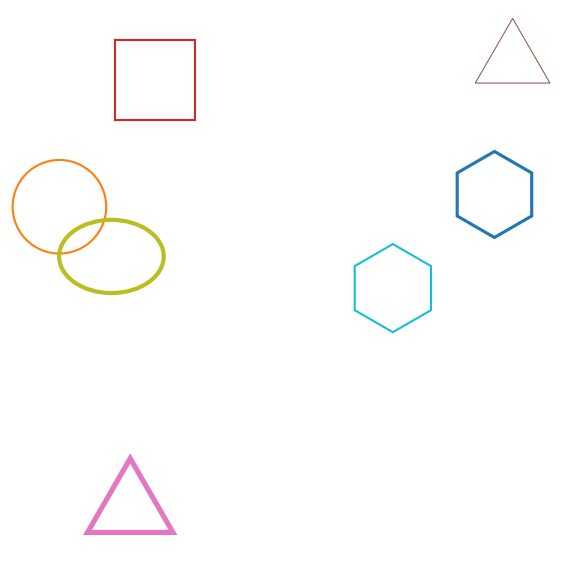[{"shape": "hexagon", "thickness": 1.5, "radius": 0.37, "center": [0.856, 0.662]}, {"shape": "circle", "thickness": 1, "radius": 0.41, "center": [0.103, 0.641]}, {"shape": "square", "thickness": 1, "radius": 0.34, "center": [0.269, 0.861]}, {"shape": "triangle", "thickness": 0.5, "radius": 0.37, "center": [0.888, 0.893]}, {"shape": "triangle", "thickness": 2.5, "radius": 0.43, "center": [0.225, 0.12]}, {"shape": "oval", "thickness": 2, "radius": 0.45, "center": [0.193, 0.555]}, {"shape": "hexagon", "thickness": 1, "radius": 0.38, "center": [0.68, 0.5]}]